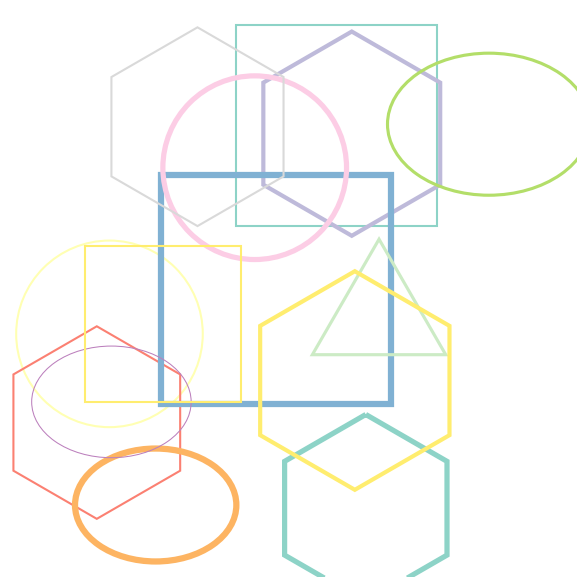[{"shape": "hexagon", "thickness": 2.5, "radius": 0.81, "center": [0.633, 0.119]}, {"shape": "square", "thickness": 1, "radius": 0.87, "center": [0.583, 0.782]}, {"shape": "circle", "thickness": 1, "radius": 0.81, "center": [0.19, 0.421]}, {"shape": "hexagon", "thickness": 2, "radius": 0.88, "center": [0.609, 0.768]}, {"shape": "hexagon", "thickness": 1, "radius": 0.83, "center": [0.168, 0.267]}, {"shape": "square", "thickness": 3, "radius": 0.99, "center": [0.478, 0.498]}, {"shape": "oval", "thickness": 3, "radius": 0.7, "center": [0.27, 0.125]}, {"shape": "oval", "thickness": 1.5, "radius": 0.88, "center": [0.847, 0.784]}, {"shape": "circle", "thickness": 2.5, "radius": 0.8, "center": [0.441, 0.709]}, {"shape": "hexagon", "thickness": 1, "radius": 0.86, "center": [0.342, 0.78]}, {"shape": "oval", "thickness": 0.5, "radius": 0.69, "center": [0.193, 0.303]}, {"shape": "triangle", "thickness": 1.5, "radius": 0.67, "center": [0.656, 0.452]}, {"shape": "hexagon", "thickness": 2, "radius": 0.95, "center": [0.614, 0.34]}, {"shape": "square", "thickness": 1, "radius": 0.68, "center": [0.282, 0.438]}]